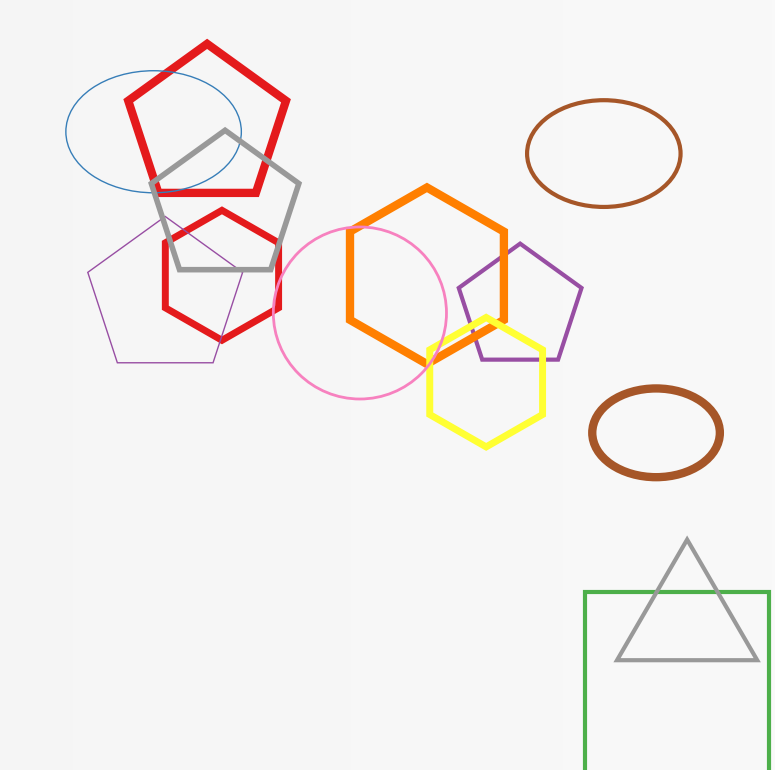[{"shape": "hexagon", "thickness": 2.5, "radius": 0.42, "center": [0.286, 0.642]}, {"shape": "pentagon", "thickness": 3, "radius": 0.54, "center": [0.267, 0.836]}, {"shape": "oval", "thickness": 0.5, "radius": 0.57, "center": [0.198, 0.829]}, {"shape": "square", "thickness": 1.5, "radius": 0.59, "center": [0.873, 0.112]}, {"shape": "pentagon", "thickness": 1.5, "radius": 0.42, "center": [0.671, 0.6]}, {"shape": "pentagon", "thickness": 0.5, "radius": 0.53, "center": [0.213, 0.614]}, {"shape": "hexagon", "thickness": 3, "radius": 0.57, "center": [0.551, 0.642]}, {"shape": "hexagon", "thickness": 2.5, "radius": 0.42, "center": [0.627, 0.504]}, {"shape": "oval", "thickness": 1.5, "radius": 0.5, "center": [0.779, 0.801]}, {"shape": "oval", "thickness": 3, "radius": 0.41, "center": [0.847, 0.438]}, {"shape": "circle", "thickness": 1, "radius": 0.56, "center": [0.464, 0.594]}, {"shape": "pentagon", "thickness": 2, "radius": 0.5, "center": [0.29, 0.731]}, {"shape": "triangle", "thickness": 1.5, "radius": 0.52, "center": [0.887, 0.195]}]